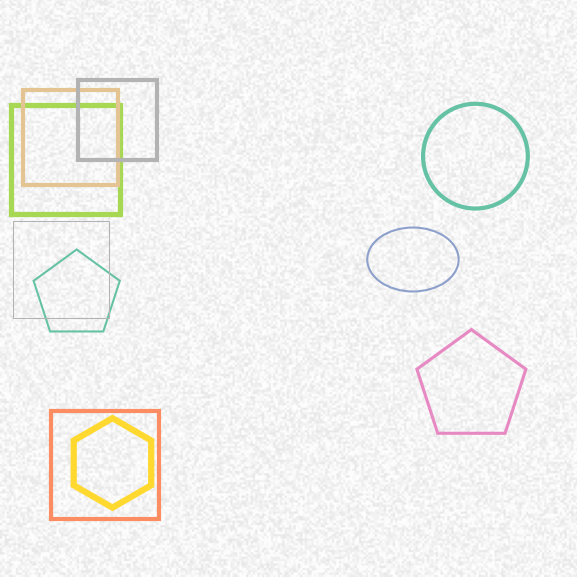[{"shape": "circle", "thickness": 2, "radius": 0.45, "center": [0.823, 0.729]}, {"shape": "pentagon", "thickness": 1, "radius": 0.39, "center": [0.133, 0.489]}, {"shape": "square", "thickness": 2, "radius": 0.47, "center": [0.182, 0.194]}, {"shape": "oval", "thickness": 1, "radius": 0.4, "center": [0.715, 0.55]}, {"shape": "pentagon", "thickness": 1.5, "radius": 0.5, "center": [0.816, 0.329]}, {"shape": "square", "thickness": 2.5, "radius": 0.47, "center": [0.114, 0.723]}, {"shape": "hexagon", "thickness": 3, "radius": 0.39, "center": [0.195, 0.198]}, {"shape": "square", "thickness": 2, "radius": 0.41, "center": [0.122, 0.761]}, {"shape": "square", "thickness": 2, "radius": 0.34, "center": [0.204, 0.791]}, {"shape": "square", "thickness": 0.5, "radius": 0.42, "center": [0.106, 0.533]}]